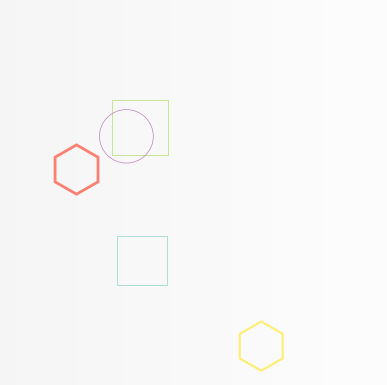[{"shape": "square", "thickness": 0.5, "radius": 0.32, "center": [0.367, 0.323]}, {"shape": "hexagon", "thickness": 2, "radius": 0.32, "center": [0.198, 0.56]}, {"shape": "square", "thickness": 0.5, "radius": 0.36, "center": [0.362, 0.668]}, {"shape": "circle", "thickness": 0.5, "radius": 0.35, "center": [0.326, 0.646]}, {"shape": "hexagon", "thickness": 1.5, "radius": 0.32, "center": [0.674, 0.101]}]